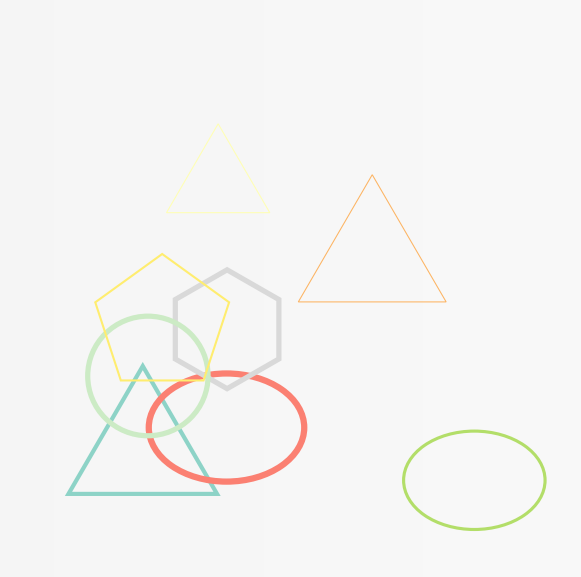[{"shape": "triangle", "thickness": 2, "radius": 0.74, "center": [0.246, 0.218]}, {"shape": "triangle", "thickness": 0.5, "radius": 0.51, "center": [0.375, 0.682]}, {"shape": "oval", "thickness": 3, "radius": 0.67, "center": [0.39, 0.259]}, {"shape": "triangle", "thickness": 0.5, "radius": 0.73, "center": [0.64, 0.55]}, {"shape": "oval", "thickness": 1.5, "radius": 0.61, "center": [0.816, 0.167]}, {"shape": "hexagon", "thickness": 2.5, "radius": 0.51, "center": [0.391, 0.429]}, {"shape": "circle", "thickness": 2.5, "radius": 0.52, "center": [0.254, 0.348]}, {"shape": "pentagon", "thickness": 1, "radius": 0.61, "center": [0.279, 0.438]}]